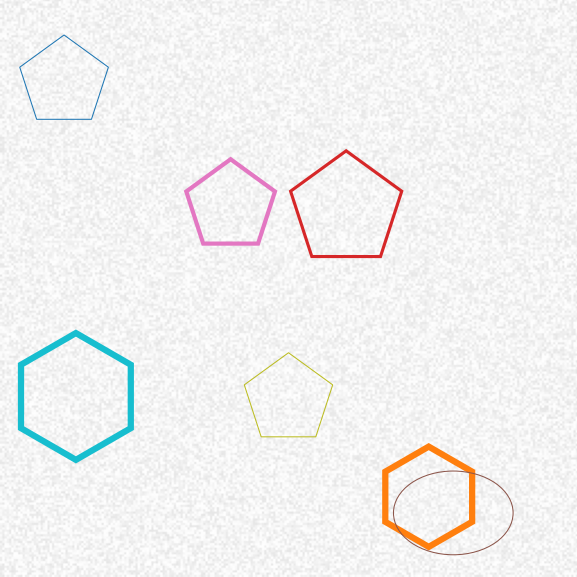[{"shape": "pentagon", "thickness": 0.5, "radius": 0.4, "center": [0.111, 0.858]}, {"shape": "hexagon", "thickness": 3, "radius": 0.43, "center": [0.742, 0.139]}, {"shape": "pentagon", "thickness": 1.5, "radius": 0.51, "center": [0.599, 0.637]}, {"shape": "oval", "thickness": 0.5, "radius": 0.52, "center": [0.785, 0.111]}, {"shape": "pentagon", "thickness": 2, "radius": 0.4, "center": [0.399, 0.643]}, {"shape": "pentagon", "thickness": 0.5, "radius": 0.4, "center": [0.5, 0.308]}, {"shape": "hexagon", "thickness": 3, "radius": 0.55, "center": [0.131, 0.313]}]